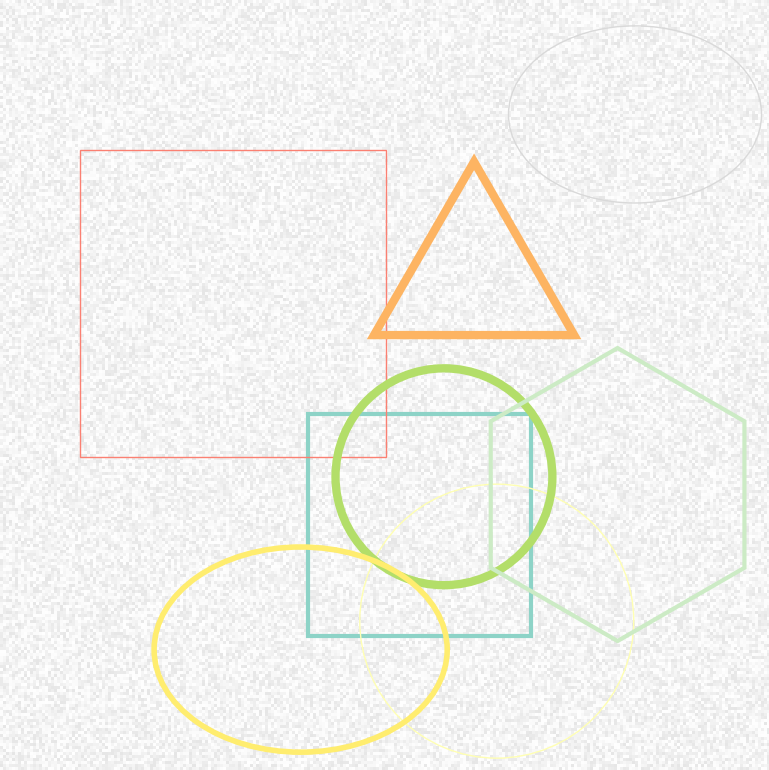[{"shape": "square", "thickness": 1.5, "radius": 0.72, "center": [0.545, 0.318]}, {"shape": "circle", "thickness": 0.5, "radius": 0.89, "center": [0.645, 0.193]}, {"shape": "square", "thickness": 0.5, "radius": 1.0, "center": [0.303, 0.606]}, {"shape": "triangle", "thickness": 3, "radius": 0.75, "center": [0.616, 0.64]}, {"shape": "circle", "thickness": 3, "radius": 0.7, "center": [0.577, 0.381]}, {"shape": "oval", "thickness": 0.5, "radius": 0.82, "center": [0.825, 0.851]}, {"shape": "hexagon", "thickness": 1.5, "radius": 0.95, "center": [0.802, 0.358]}, {"shape": "oval", "thickness": 2, "radius": 0.95, "center": [0.39, 0.156]}]